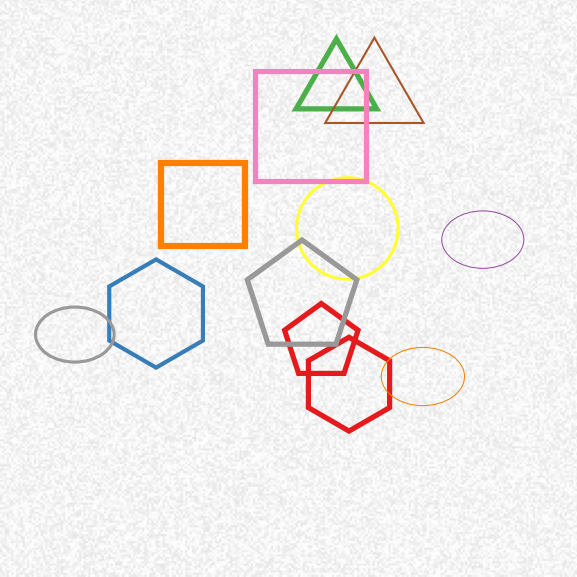[{"shape": "pentagon", "thickness": 2.5, "radius": 0.33, "center": [0.556, 0.407]}, {"shape": "hexagon", "thickness": 2.5, "radius": 0.41, "center": [0.604, 0.334]}, {"shape": "hexagon", "thickness": 2, "radius": 0.47, "center": [0.27, 0.456]}, {"shape": "triangle", "thickness": 2.5, "radius": 0.4, "center": [0.583, 0.851]}, {"shape": "oval", "thickness": 0.5, "radius": 0.36, "center": [0.836, 0.584]}, {"shape": "square", "thickness": 3, "radius": 0.36, "center": [0.352, 0.645]}, {"shape": "oval", "thickness": 0.5, "radius": 0.36, "center": [0.732, 0.347]}, {"shape": "circle", "thickness": 1.5, "radius": 0.44, "center": [0.602, 0.604]}, {"shape": "triangle", "thickness": 1, "radius": 0.49, "center": [0.648, 0.835]}, {"shape": "square", "thickness": 2.5, "radius": 0.48, "center": [0.538, 0.781]}, {"shape": "oval", "thickness": 1.5, "radius": 0.34, "center": [0.13, 0.42]}, {"shape": "pentagon", "thickness": 2.5, "radius": 0.5, "center": [0.523, 0.484]}]